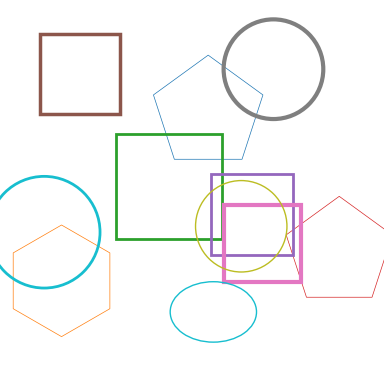[{"shape": "pentagon", "thickness": 0.5, "radius": 0.75, "center": [0.541, 0.707]}, {"shape": "hexagon", "thickness": 0.5, "radius": 0.72, "center": [0.16, 0.271]}, {"shape": "square", "thickness": 2, "radius": 0.69, "center": [0.439, 0.516]}, {"shape": "pentagon", "thickness": 0.5, "radius": 0.72, "center": [0.881, 0.345]}, {"shape": "square", "thickness": 2, "radius": 0.53, "center": [0.654, 0.443]}, {"shape": "square", "thickness": 2.5, "radius": 0.52, "center": [0.208, 0.808]}, {"shape": "square", "thickness": 3, "radius": 0.5, "center": [0.682, 0.367]}, {"shape": "circle", "thickness": 3, "radius": 0.65, "center": [0.71, 0.82]}, {"shape": "circle", "thickness": 1, "radius": 0.59, "center": [0.627, 0.412]}, {"shape": "circle", "thickness": 2, "radius": 0.73, "center": [0.115, 0.397]}, {"shape": "oval", "thickness": 1, "radius": 0.56, "center": [0.554, 0.19]}]